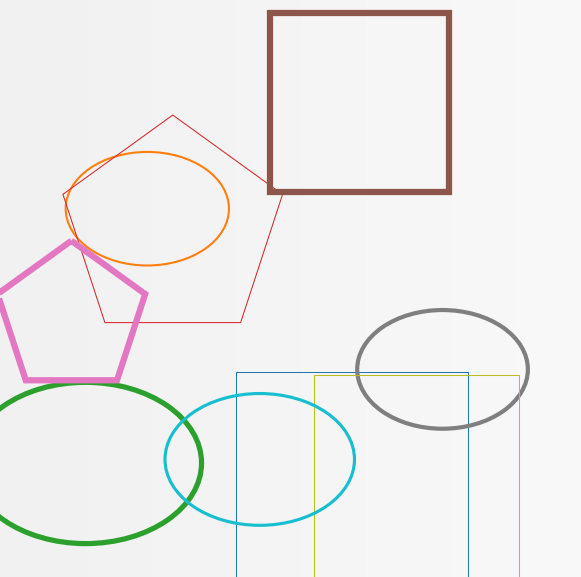[{"shape": "square", "thickness": 0.5, "radius": 1.0, "center": [0.606, 0.155]}, {"shape": "oval", "thickness": 1, "radius": 0.7, "center": [0.253, 0.638]}, {"shape": "oval", "thickness": 2.5, "radius": 1.0, "center": [0.147, 0.197]}, {"shape": "pentagon", "thickness": 0.5, "radius": 0.99, "center": [0.297, 0.601]}, {"shape": "square", "thickness": 3, "radius": 0.77, "center": [0.618, 0.821]}, {"shape": "pentagon", "thickness": 3, "radius": 0.67, "center": [0.123, 0.449]}, {"shape": "oval", "thickness": 2, "radius": 0.73, "center": [0.761, 0.36]}, {"shape": "square", "thickness": 0.5, "radius": 0.88, "center": [0.717, 0.174]}, {"shape": "oval", "thickness": 1.5, "radius": 0.82, "center": [0.447, 0.204]}]